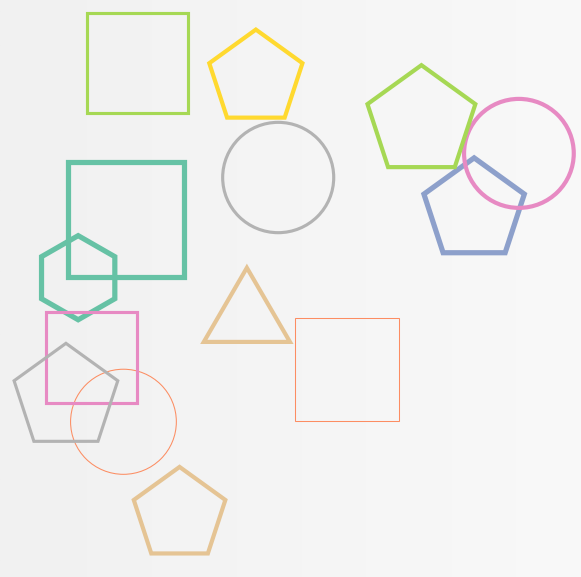[{"shape": "hexagon", "thickness": 2.5, "radius": 0.36, "center": [0.134, 0.518]}, {"shape": "square", "thickness": 2.5, "radius": 0.5, "center": [0.217, 0.619]}, {"shape": "circle", "thickness": 0.5, "radius": 0.45, "center": [0.212, 0.269]}, {"shape": "square", "thickness": 0.5, "radius": 0.45, "center": [0.597, 0.359]}, {"shape": "pentagon", "thickness": 2.5, "radius": 0.45, "center": [0.816, 0.635]}, {"shape": "square", "thickness": 1.5, "radius": 0.39, "center": [0.158, 0.38]}, {"shape": "circle", "thickness": 2, "radius": 0.47, "center": [0.893, 0.734]}, {"shape": "pentagon", "thickness": 2, "radius": 0.49, "center": [0.725, 0.789]}, {"shape": "square", "thickness": 1.5, "radius": 0.43, "center": [0.236, 0.891]}, {"shape": "pentagon", "thickness": 2, "radius": 0.42, "center": [0.44, 0.864]}, {"shape": "pentagon", "thickness": 2, "radius": 0.41, "center": [0.309, 0.108]}, {"shape": "triangle", "thickness": 2, "radius": 0.43, "center": [0.425, 0.45]}, {"shape": "circle", "thickness": 1.5, "radius": 0.48, "center": [0.479, 0.692]}, {"shape": "pentagon", "thickness": 1.5, "radius": 0.47, "center": [0.113, 0.311]}]